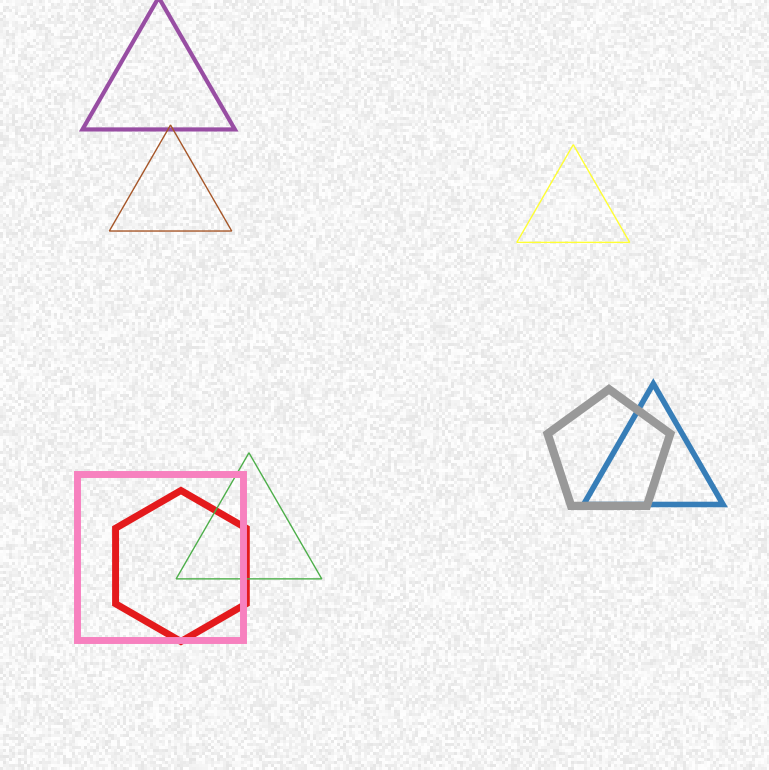[{"shape": "hexagon", "thickness": 2.5, "radius": 0.49, "center": [0.235, 0.265]}, {"shape": "triangle", "thickness": 2, "radius": 0.52, "center": [0.848, 0.397]}, {"shape": "triangle", "thickness": 0.5, "radius": 0.55, "center": [0.323, 0.303]}, {"shape": "triangle", "thickness": 1.5, "radius": 0.57, "center": [0.206, 0.889]}, {"shape": "triangle", "thickness": 0.5, "radius": 0.42, "center": [0.745, 0.728]}, {"shape": "triangle", "thickness": 0.5, "radius": 0.46, "center": [0.221, 0.746]}, {"shape": "square", "thickness": 2.5, "radius": 0.54, "center": [0.208, 0.277]}, {"shape": "pentagon", "thickness": 3, "radius": 0.42, "center": [0.791, 0.411]}]